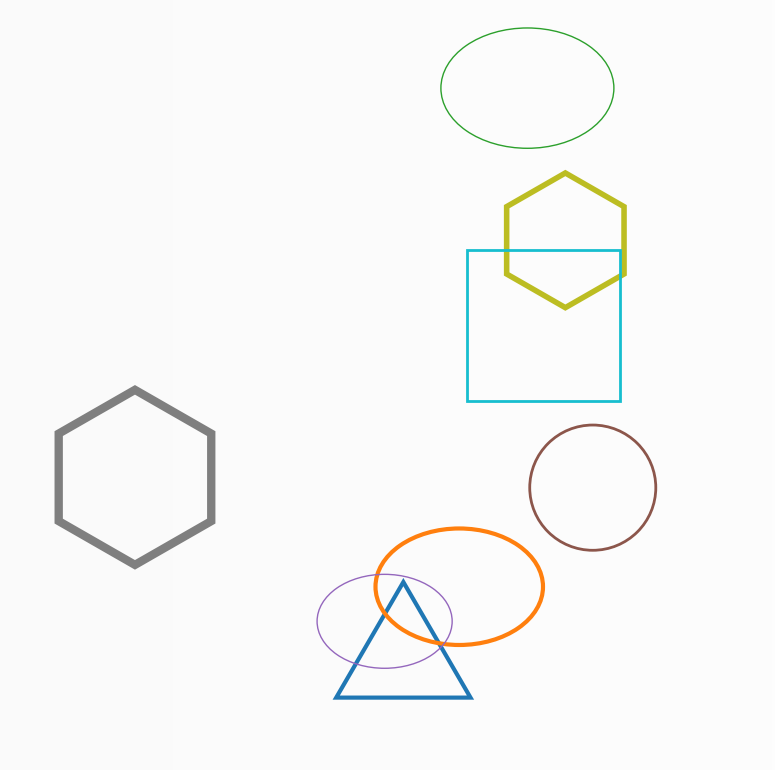[{"shape": "triangle", "thickness": 1.5, "radius": 0.5, "center": [0.52, 0.144]}, {"shape": "oval", "thickness": 1.5, "radius": 0.54, "center": [0.593, 0.238]}, {"shape": "oval", "thickness": 0.5, "radius": 0.56, "center": [0.681, 0.886]}, {"shape": "oval", "thickness": 0.5, "radius": 0.44, "center": [0.496, 0.193]}, {"shape": "circle", "thickness": 1, "radius": 0.41, "center": [0.765, 0.367]}, {"shape": "hexagon", "thickness": 3, "radius": 0.57, "center": [0.174, 0.38]}, {"shape": "hexagon", "thickness": 2, "radius": 0.44, "center": [0.729, 0.688]}, {"shape": "square", "thickness": 1, "radius": 0.49, "center": [0.701, 0.577]}]